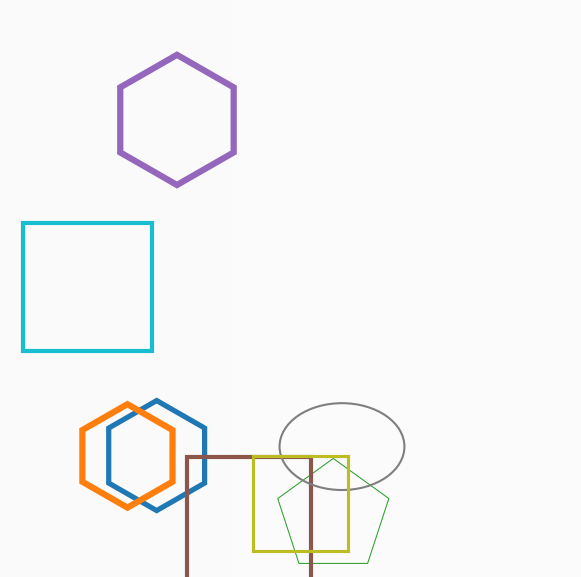[{"shape": "hexagon", "thickness": 2.5, "radius": 0.48, "center": [0.27, 0.21]}, {"shape": "hexagon", "thickness": 3, "radius": 0.45, "center": [0.219, 0.21]}, {"shape": "pentagon", "thickness": 0.5, "radius": 0.5, "center": [0.573, 0.105]}, {"shape": "hexagon", "thickness": 3, "radius": 0.56, "center": [0.304, 0.791]}, {"shape": "square", "thickness": 2, "radius": 0.53, "center": [0.428, 0.101]}, {"shape": "oval", "thickness": 1, "radius": 0.54, "center": [0.588, 0.226]}, {"shape": "square", "thickness": 1.5, "radius": 0.41, "center": [0.518, 0.127]}, {"shape": "square", "thickness": 2, "radius": 0.56, "center": [0.15, 0.502]}]